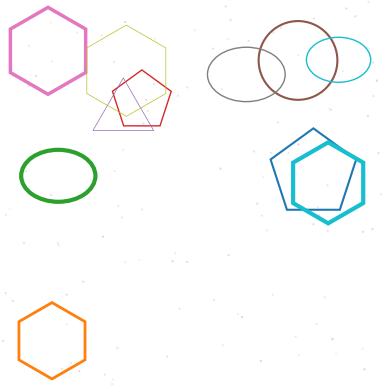[{"shape": "pentagon", "thickness": 1.5, "radius": 0.58, "center": [0.814, 0.55]}, {"shape": "hexagon", "thickness": 2, "radius": 0.5, "center": [0.135, 0.115]}, {"shape": "oval", "thickness": 3, "radius": 0.48, "center": [0.151, 0.543]}, {"shape": "pentagon", "thickness": 1, "radius": 0.4, "center": [0.368, 0.738]}, {"shape": "triangle", "thickness": 0.5, "radius": 0.46, "center": [0.32, 0.706]}, {"shape": "circle", "thickness": 1.5, "radius": 0.51, "center": [0.774, 0.843]}, {"shape": "hexagon", "thickness": 2.5, "radius": 0.56, "center": [0.125, 0.868]}, {"shape": "oval", "thickness": 1, "radius": 0.5, "center": [0.64, 0.807]}, {"shape": "hexagon", "thickness": 0.5, "radius": 0.59, "center": [0.328, 0.816]}, {"shape": "oval", "thickness": 1, "radius": 0.42, "center": [0.879, 0.845]}, {"shape": "hexagon", "thickness": 3, "radius": 0.53, "center": [0.852, 0.525]}]